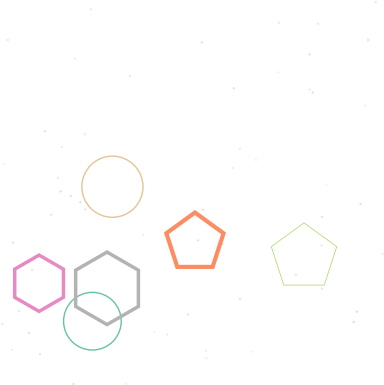[{"shape": "circle", "thickness": 1, "radius": 0.37, "center": [0.24, 0.166]}, {"shape": "pentagon", "thickness": 3, "radius": 0.39, "center": [0.506, 0.37]}, {"shape": "hexagon", "thickness": 2.5, "radius": 0.37, "center": [0.102, 0.264]}, {"shape": "pentagon", "thickness": 0.5, "radius": 0.45, "center": [0.79, 0.332]}, {"shape": "circle", "thickness": 1, "radius": 0.4, "center": [0.292, 0.515]}, {"shape": "hexagon", "thickness": 2.5, "radius": 0.47, "center": [0.278, 0.251]}]